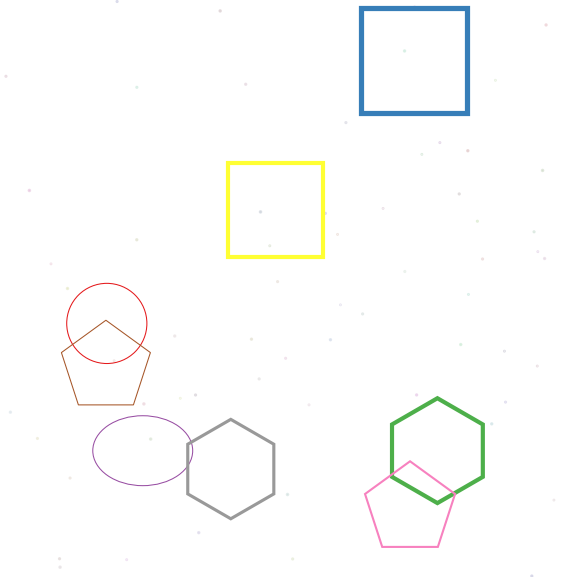[{"shape": "circle", "thickness": 0.5, "radius": 0.35, "center": [0.185, 0.439]}, {"shape": "square", "thickness": 2.5, "radius": 0.46, "center": [0.717, 0.894]}, {"shape": "hexagon", "thickness": 2, "radius": 0.45, "center": [0.757, 0.219]}, {"shape": "oval", "thickness": 0.5, "radius": 0.43, "center": [0.247, 0.219]}, {"shape": "square", "thickness": 2, "radius": 0.41, "center": [0.477, 0.635]}, {"shape": "pentagon", "thickness": 0.5, "radius": 0.41, "center": [0.183, 0.364]}, {"shape": "pentagon", "thickness": 1, "radius": 0.41, "center": [0.71, 0.118]}, {"shape": "hexagon", "thickness": 1.5, "radius": 0.43, "center": [0.4, 0.187]}]